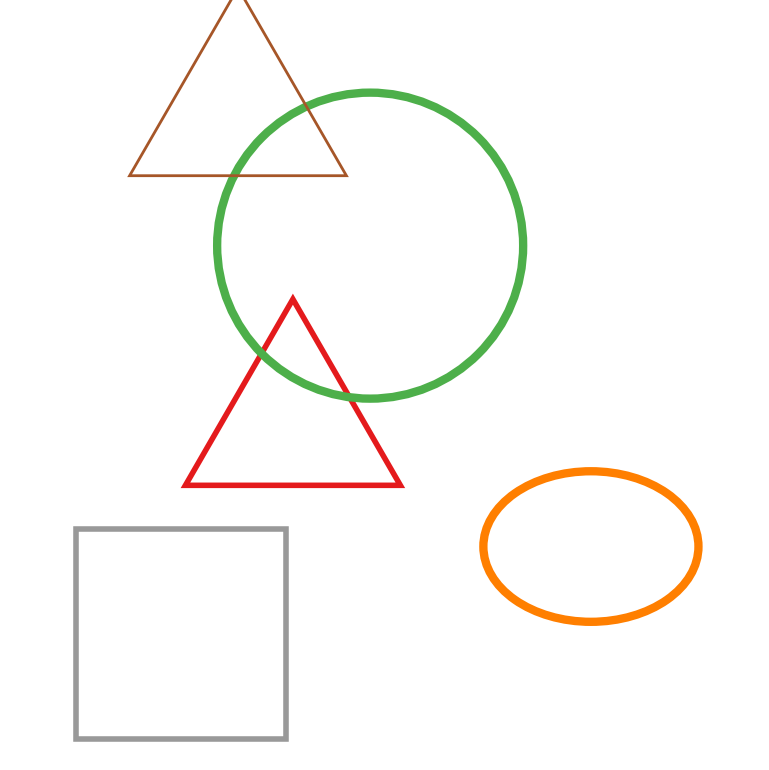[{"shape": "triangle", "thickness": 2, "radius": 0.81, "center": [0.38, 0.45]}, {"shape": "circle", "thickness": 3, "radius": 0.99, "center": [0.481, 0.681]}, {"shape": "oval", "thickness": 3, "radius": 0.7, "center": [0.767, 0.29]}, {"shape": "triangle", "thickness": 1, "radius": 0.81, "center": [0.309, 0.853]}, {"shape": "square", "thickness": 2, "radius": 0.68, "center": [0.235, 0.177]}]